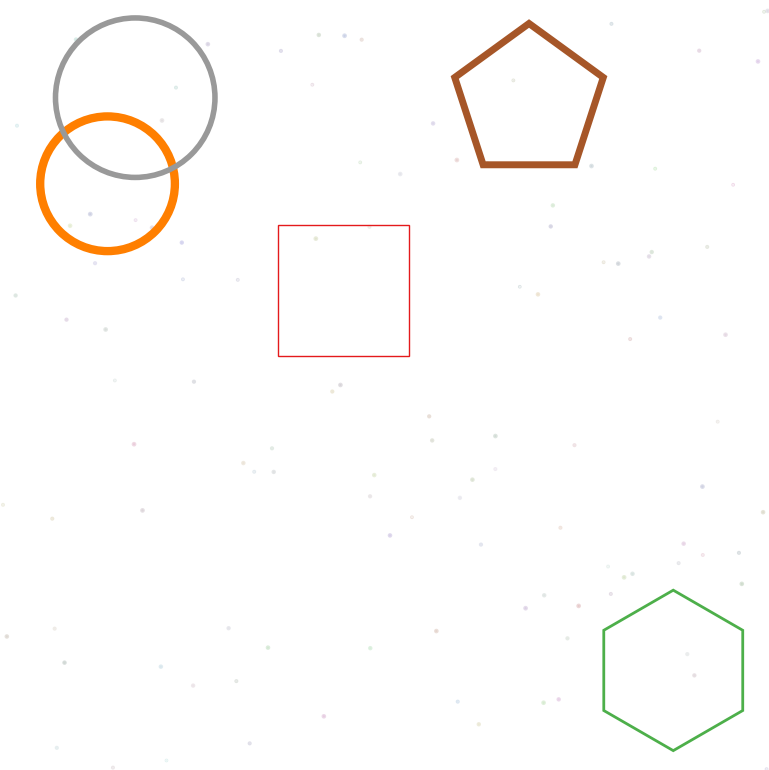[{"shape": "square", "thickness": 0.5, "radius": 0.43, "center": [0.446, 0.623]}, {"shape": "hexagon", "thickness": 1, "radius": 0.52, "center": [0.874, 0.129]}, {"shape": "circle", "thickness": 3, "radius": 0.44, "center": [0.14, 0.761]}, {"shape": "pentagon", "thickness": 2.5, "radius": 0.51, "center": [0.687, 0.868]}, {"shape": "circle", "thickness": 2, "radius": 0.52, "center": [0.176, 0.873]}]